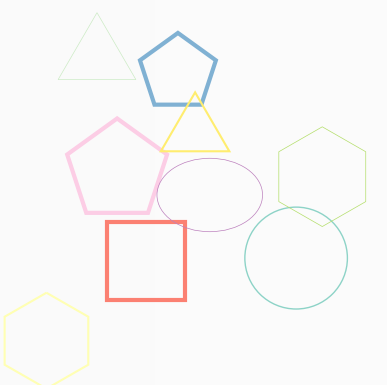[{"shape": "circle", "thickness": 1, "radius": 0.66, "center": [0.764, 0.33]}, {"shape": "hexagon", "thickness": 1.5, "radius": 0.62, "center": [0.12, 0.115]}, {"shape": "square", "thickness": 3, "radius": 0.5, "center": [0.376, 0.322]}, {"shape": "pentagon", "thickness": 3, "radius": 0.51, "center": [0.459, 0.811]}, {"shape": "hexagon", "thickness": 0.5, "radius": 0.65, "center": [0.832, 0.541]}, {"shape": "pentagon", "thickness": 3, "radius": 0.68, "center": [0.302, 0.557]}, {"shape": "oval", "thickness": 0.5, "radius": 0.68, "center": [0.541, 0.494]}, {"shape": "triangle", "thickness": 0.5, "radius": 0.58, "center": [0.25, 0.851]}, {"shape": "triangle", "thickness": 1.5, "radius": 0.51, "center": [0.504, 0.658]}]